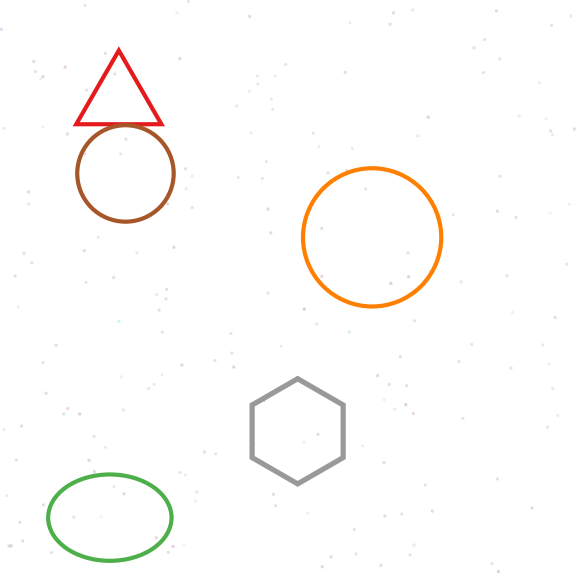[{"shape": "triangle", "thickness": 2, "radius": 0.43, "center": [0.206, 0.827]}, {"shape": "oval", "thickness": 2, "radius": 0.53, "center": [0.19, 0.103]}, {"shape": "circle", "thickness": 2, "radius": 0.6, "center": [0.644, 0.588]}, {"shape": "circle", "thickness": 2, "radius": 0.42, "center": [0.217, 0.699]}, {"shape": "hexagon", "thickness": 2.5, "radius": 0.46, "center": [0.515, 0.252]}]